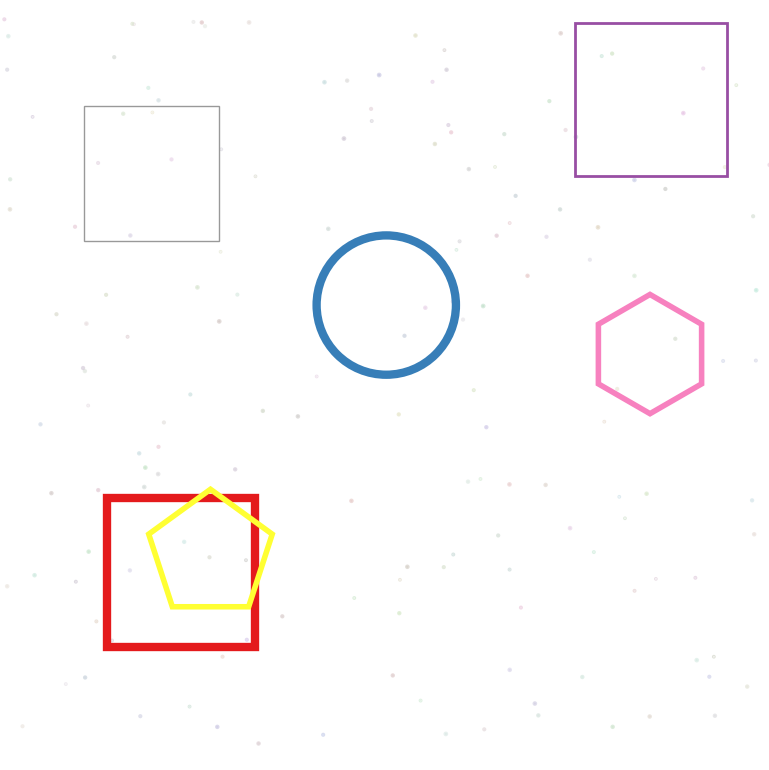[{"shape": "square", "thickness": 3, "radius": 0.48, "center": [0.235, 0.257]}, {"shape": "circle", "thickness": 3, "radius": 0.45, "center": [0.502, 0.604]}, {"shape": "square", "thickness": 1, "radius": 0.49, "center": [0.846, 0.871]}, {"shape": "pentagon", "thickness": 2, "radius": 0.42, "center": [0.273, 0.28]}, {"shape": "hexagon", "thickness": 2, "radius": 0.39, "center": [0.844, 0.54]}, {"shape": "square", "thickness": 0.5, "radius": 0.44, "center": [0.196, 0.775]}]